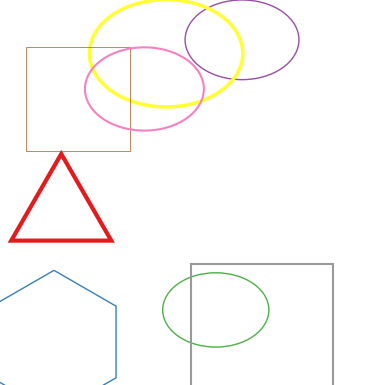[{"shape": "triangle", "thickness": 3, "radius": 0.75, "center": [0.159, 0.45]}, {"shape": "hexagon", "thickness": 1, "radius": 0.93, "center": [0.14, 0.112]}, {"shape": "oval", "thickness": 1, "radius": 0.69, "center": [0.56, 0.195]}, {"shape": "oval", "thickness": 1, "radius": 0.74, "center": [0.629, 0.897]}, {"shape": "oval", "thickness": 2.5, "radius": 1.0, "center": [0.431, 0.862]}, {"shape": "square", "thickness": 0.5, "radius": 0.68, "center": [0.202, 0.742]}, {"shape": "oval", "thickness": 1.5, "radius": 0.77, "center": [0.375, 0.769]}, {"shape": "square", "thickness": 1.5, "radius": 0.92, "center": [0.681, 0.129]}]